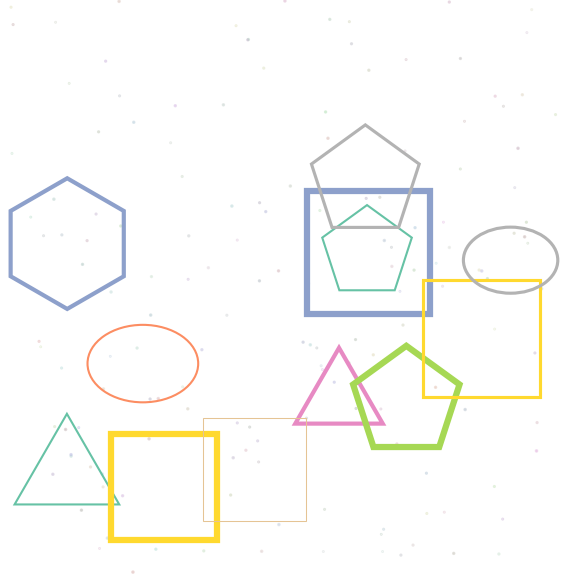[{"shape": "pentagon", "thickness": 1, "radius": 0.41, "center": [0.636, 0.562]}, {"shape": "triangle", "thickness": 1, "radius": 0.52, "center": [0.116, 0.178]}, {"shape": "oval", "thickness": 1, "radius": 0.48, "center": [0.247, 0.37]}, {"shape": "square", "thickness": 3, "radius": 0.53, "center": [0.638, 0.562]}, {"shape": "hexagon", "thickness": 2, "radius": 0.57, "center": [0.116, 0.577]}, {"shape": "triangle", "thickness": 2, "radius": 0.44, "center": [0.587, 0.309]}, {"shape": "pentagon", "thickness": 3, "radius": 0.48, "center": [0.704, 0.303]}, {"shape": "square", "thickness": 3, "radius": 0.46, "center": [0.284, 0.156]}, {"shape": "square", "thickness": 1.5, "radius": 0.5, "center": [0.834, 0.413]}, {"shape": "square", "thickness": 0.5, "radius": 0.45, "center": [0.44, 0.186]}, {"shape": "pentagon", "thickness": 1.5, "radius": 0.49, "center": [0.633, 0.685]}, {"shape": "oval", "thickness": 1.5, "radius": 0.41, "center": [0.884, 0.549]}]